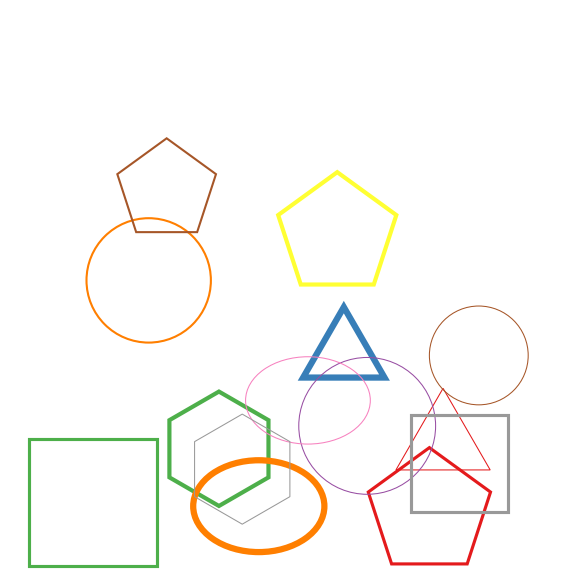[{"shape": "triangle", "thickness": 0.5, "radius": 0.47, "center": [0.767, 0.233]}, {"shape": "pentagon", "thickness": 1.5, "radius": 0.56, "center": [0.744, 0.113]}, {"shape": "triangle", "thickness": 3, "radius": 0.41, "center": [0.595, 0.386]}, {"shape": "hexagon", "thickness": 2, "radius": 0.5, "center": [0.379, 0.222]}, {"shape": "square", "thickness": 1.5, "radius": 0.55, "center": [0.161, 0.129]}, {"shape": "circle", "thickness": 0.5, "radius": 0.59, "center": [0.636, 0.262]}, {"shape": "circle", "thickness": 1, "radius": 0.54, "center": [0.257, 0.514]}, {"shape": "oval", "thickness": 3, "radius": 0.57, "center": [0.448, 0.123]}, {"shape": "pentagon", "thickness": 2, "radius": 0.54, "center": [0.584, 0.593]}, {"shape": "circle", "thickness": 0.5, "radius": 0.43, "center": [0.829, 0.384]}, {"shape": "pentagon", "thickness": 1, "radius": 0.45, "center": [0.289, 0.67]}, {"shape": "oval", "thickness": 0.5, "radius": 0.54, "center": [0.533, 0.306]}, {"shape": "hexagon", "thickness": 0.5, "radius": 0.48, "center": [0.419, 0.187]}, {"shape": "square", "thickness": 1.5, "radius": 0.42, "center": [0.796, 0.196]}]